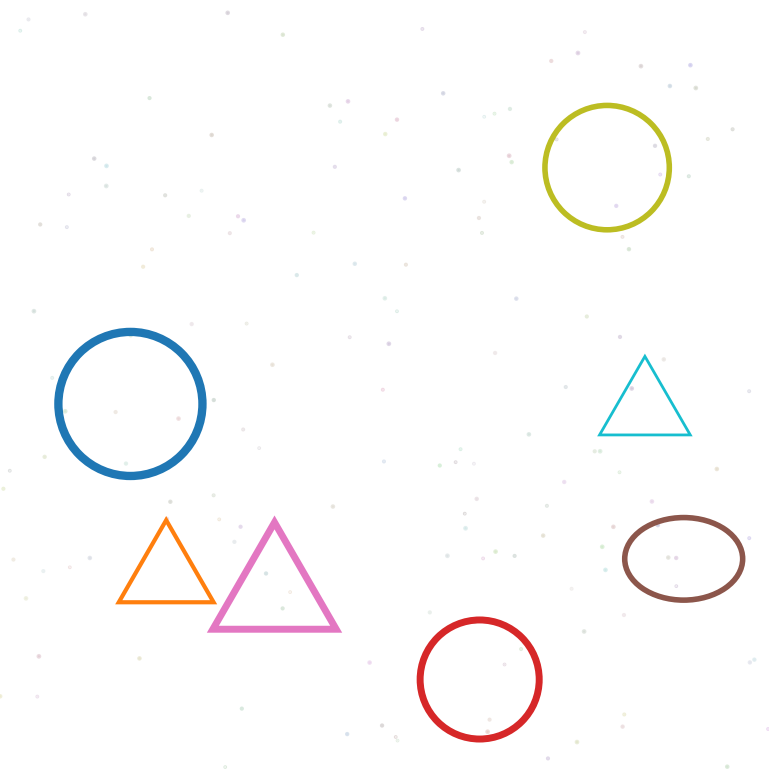[{"shape": "circle", "thickness": 3, "radius": 0.47, "center": [0.169, 0.475]}, {"shape": "triangle", "thickness": 1.5, "radius": 0.36, "center": [0.216, 0.253]}, {"shape": "circle", "thickness": 2.5, "radius": 0.39, "center": [0.623, 0.118]}, {"shape": "oval", "thickness": 2, "radius": 0.38, "center": [0.888, 0.274]}, {"shape": "triangle", "thickness": 2.5, "radius": 0.46, "center": [0.357, 0.229]}, {"shape": "circle", "thickness": 2, "radius": 0.4, "center": [0.788, 0.782]}, {"shape": "triangle", "thickness": 1, "radius": 0.34, "center": [0.838, 0.469]}]